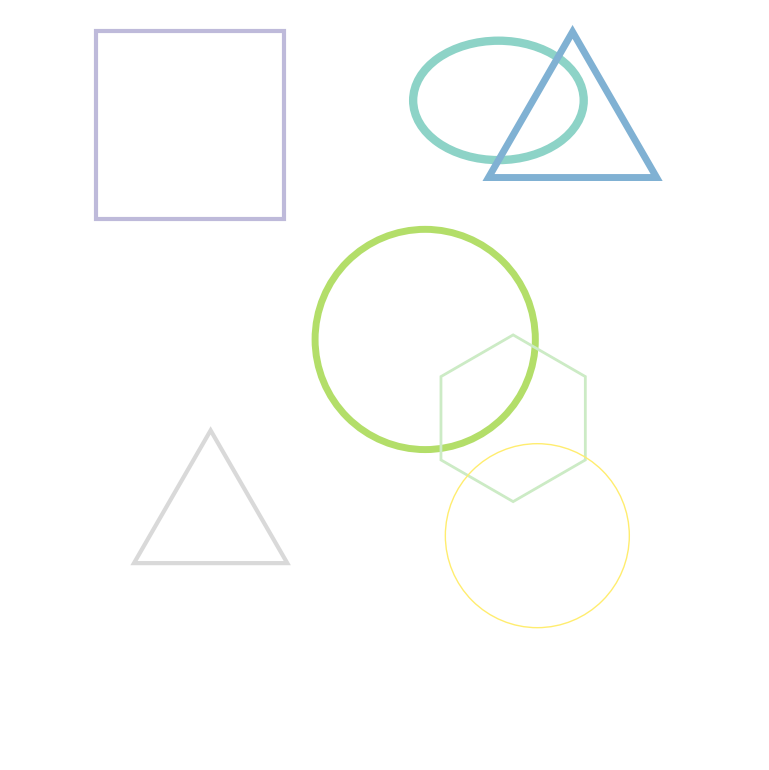[{"shape": "oval", "thickness": 3, "radius": 0.55, "center": [0.647, 0.87]}, {"shape": "square", "thickness": 1.5, "radius": 0.61, "center": [0.247, 0.837]}, {"shape": "triangle", "thickness": 2.5, "radius": 0.63, "center": [0.744, 0.832]}, {"shape": "circle", "thickness": 2.5, "radius": 0.72, "center": [0.552, 0.559]}, {"shape": "triangle", "thickness": 1.5, "radius": 0.57, "center": [0.274, 0.326]}, {"shape": "hexagon", "thickness": 1, "radius": 0.54, "center": [0.666, 0.457]}, {"shape": "circle", "thickness": 0.5, "radius": 0.6, "center": [0.698, 0.304]}]